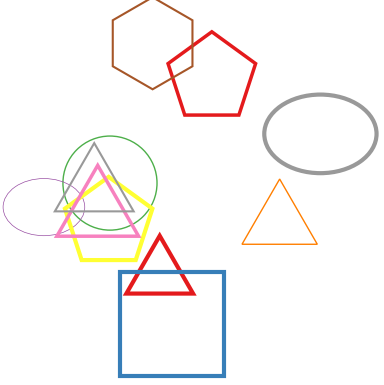[{"shape": "triangle", "thickness": 3, "radius": 0.5, "center": [0.415, 0.288]}, {"shape": "pentagon", "thickness": 2.5, "radius": 0.6, "center": [0.55, 0.798]}, {"shape": "square", "thickness": 3, "radius": 0.68, "center": [0.447, 0.159]}, {"shape": "circle", "thickness": 1, "radius": 0.61, "center": [0.286, 0.524]}, {"shape": "oval", "thickness": 0.5, "radius": 0.53, "center": [0.114, 0.462]}, {"shape": "triangle", "thickness": 1, "radius": 0.56, "center": [0.726, 0.422]}, {"shape": "pentagon", "thickness": 3, "radius": 0.6, "center": [0.282, 0.421]}, {"shape": "hexagon", "thickness": 1.5, "radius": 0.6, "center": [0.396, 0.888]}, {"shape": "triangle", "thickness": 2.5, "radius": 0.61, "center": [0.254, 0.448]}, {"shape": "triangle", "thickness": 1.5, "radius": 0.59, "center": [0.245, 0.51]}, {"shape": "oval", "thickness": 3, "radius": 0.73, "center": [0.832, 0.652]}]